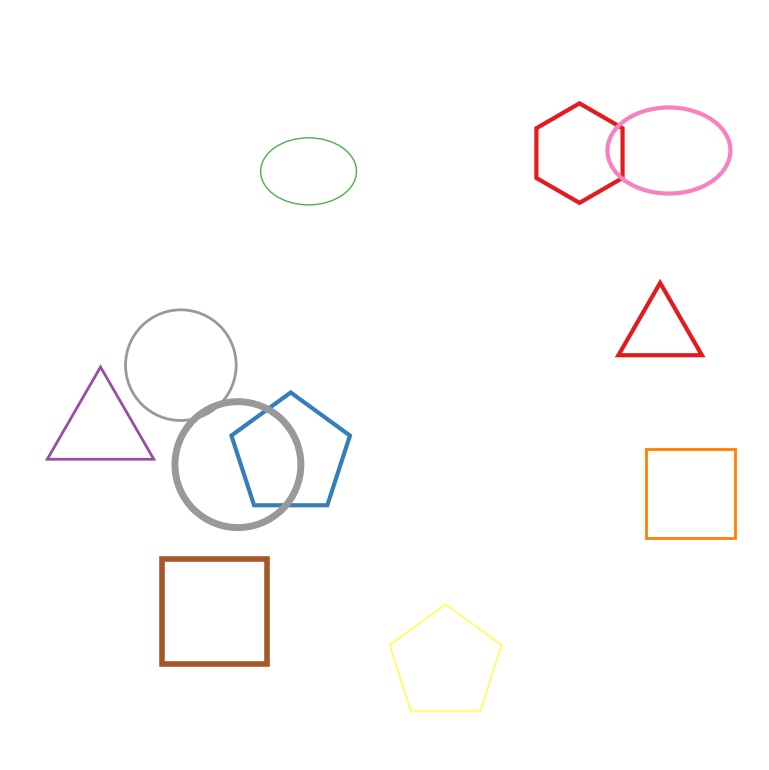[{"shape": "triangle", "thickness": 1.5, "radius": 0.31, "center": [0.857, 0.57]}, {"shape": "hexagon", "thickness": 1.5, "radius": 0.32, "center": [0.753, 0.801]}, {"shape": "pentagon", "thickness": 1.5, "radius": 0.4, "center": [0.378, 0.409]}, {"shape": "oval", "thickness": 0.5, "radius": 0.31, "center": [0.401, 0.777]}, {"shape": "triangle", "thickness": 1, "radius": 0.4, "center": [0.131, 0.444]}, {"shape": "square", "thickness": 1, "radius": 0.29, "center": [0.897, 0.359]}, {"shape": "pentagon", "thickness": 0.5, "radius": 0.38, "center": [0.579, 0.139]}, {"shape": "square", "thickness": 2, "radius": 0.34, "center": [0.278, 0.206]}, {"shape": "oval", "thickness": 1.5, "radius": 0.4, "center": [0.869, 0.805]}, {"shape": "circle", "thickness": 2.5, "radius": 0.41, "center": [0.309, 0.397]}, {"shape": "circle", "thickness": 1, "radius": 0.36, "center": [0.235, 0.526]}]